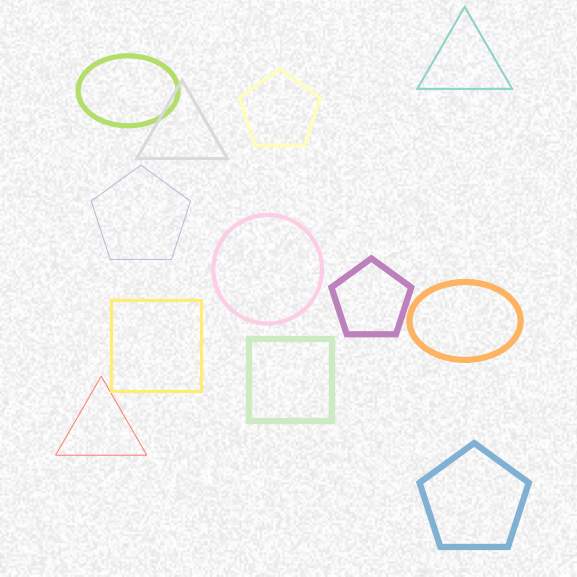[{"shape": "triangle", "thickness": 1, "radius": 0.47, "center": [0.805, 0.893]}, {"shape": "pentagon", "thickness": 1.5, "radius": 0.37, "center": [0.484, 0.807]}, {"shape": "pentagon", "thickness": 0.5, "radius": 0.45, "center": [0.244, 0.623]}, {"shape": "triangle", "thickness": 0.5, "radius": 0.46, "center": [0.175, 0.256]}, {"shape": "pentagon", "thickness": 3, "radius": 0.5, "center": [0.821, 0.132]}, {"shape": "oval", "thickness": 3, "radius": 0.48, "center": [0.805, 0.443]}, {"shape": "oval", "thickness": 2.5, "radius": 0.43, "center": [0.222, 0.842]}, {"shape": "circle", "thickness": 2, "radius": 0.47, "center": [0.463, 0.533]}, {"shape": "triangle", "thickness": 1.5, "radius": 0.45, "center": [0.315, 0.77]}, {"shape": "pentagon", "thickness": 3, "radius": 0.36, "center": [0.643, 0.479]}, {"shape": "square", "thickness": 3, "radius": 0.36, "center": [0.503, 0.341]}, {"shape": "square", "thickness": 1.5, "radius": 0.39, "center": [0.27, 0.401]}]